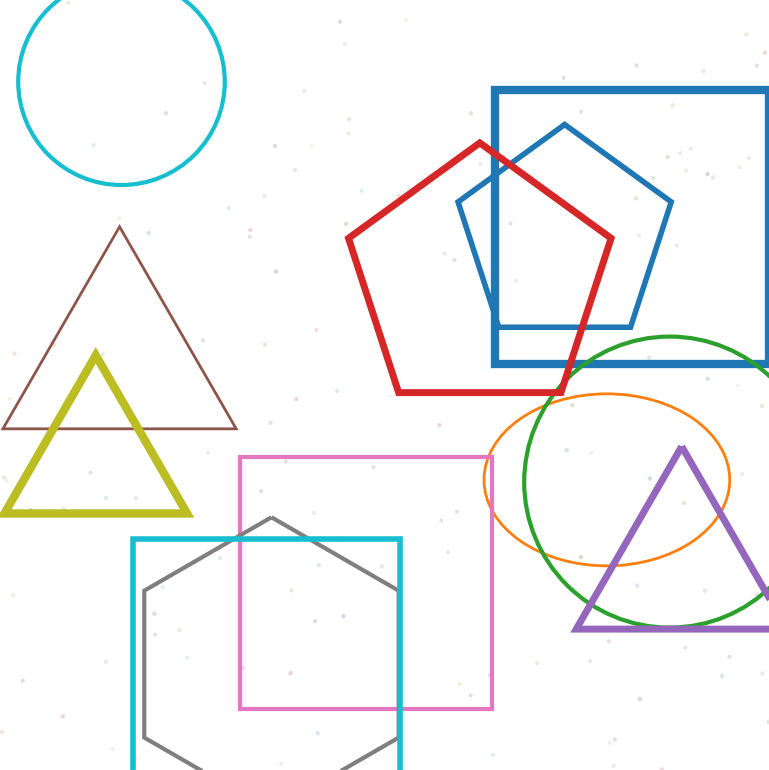[{"shape": "square", "thickness": 3, "radius": 0.89, "center": [0.82, 0.705]}, {"shape": "pentagon", "thickness": 2, "radius": 0.73, "center": [0.733, 0.693]}, {"shape": "oval", "thickness": 1, "radius": 0.8, "center": [0.788, 0.377]}, {"shape": "circle", "thickness": 1.5, "radius": 0.94, "center": [0.87, 0.374]}, {"shape": "pentagon", "thickness": 2.5, "radius": 0.9, "center": [0.623, 0.635]}, {"shape": "triangle", "thickness": 2.5, "radius": 0.79, "center": [0.885, 0.262]}, {"shape": "triangle", "thickness": 1, "radius": 0.87, "center": [0.155, 0.531]}, {"shape": "square", "thickness": 1.5, "radius": 0.82, "center": [0.476, 0.242]}, {"shape": "hexagon", "thickness": 1.5, "radius": 0.95, "center": [0.353, 0.137]}, {"shape": "triangle", "thickness": 3, "radius": 0.68, "center": [0.124, 0.402]}, {"shape": "circle", "thickness": 1.5, "radius": 0.67, "center": [0.158, 0.894]}, {"shape": "square", "thickness": 2, "radius": 0.87, "center": [0.346, 0.127]}]